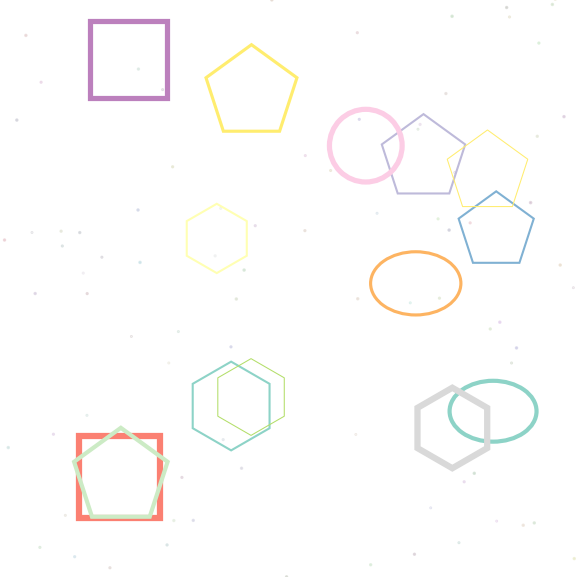[{"shape": "hexagon", "thickness": 1, "radius": 0.38, "center": [0.4, 0.296]}, {"shape": "oval", "thickness": 2, "radius": 0.38, "center": [0.854, 0.287]}, {"shape": "hexagon", "thickness": 1, "radius": 0.3, "center": [0.375, 0.586]}, {"shape": "pentagon", "thickness": 1, "radius": 0.38, "center": [0.733, 0.726]}, {"shape": "square", "thickness": 3, "radius": 0.35, "center": [0.207, 0.173]}, {"shape": "pentagon", "thickness": 1, "radius": 0.34, "center": [0.859, 0.599]}, {"shape": "oval", "thickness": 1.5, "radius": 0.39, "center": [0.72, 0.508]}, {"shape": "hexagon", "thickness": 0.5, "radius": 0.33, "center": [0.435, 0.312]}, {"shape": "circle", "thickness": 2.5, "radius": 0.31, "center": [0.633, 0.747]}, {"shape": "hexagon", "thickness": 3, "radius": 0.35, "center": [0.783, 0.258]}, {"shape": "square", "thickness": 2.5, "radius": 0.33, "center": [0.222, 0.896]}, {"shape": "pentagon", "thickness": 2, "radius": 0.43, "center": [0.209, 0.173]}, {"shape": "pentagon", "thickness": 1.5, "radius": 0.41, "center": [0.435, 0.839]}, {"shape": "pentagon", "thickness": 0.5, "radius": 0.37, "center": [0.844, 0.701]}]